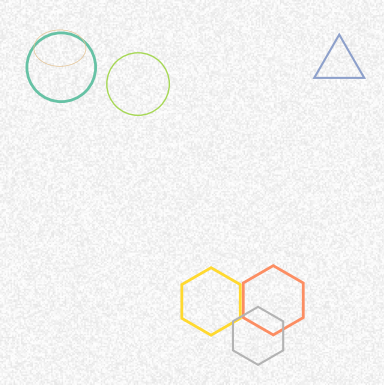[{"shape": "circle", "thickness": 2, "radius": 0.45, "center": [0.159, 0.825]}, {"shape": "hexagon", "thickness": 2, "radius": 0.45, "center": [0.71, 0.22]}, {"shape": "triangle", "thickness": 1.5, "radius": 0.37, "center": [0.881, 0.835]}, {"shape": "circle", "thickness": 1, "radius": 0.41, "center": [0.359, 0.782]}, {"shape": "hexagon", "thickness": 2, "radius": 0.44, "center": [0.548, 0.217]}, {"shape": "oval", "thickness": 0.5, "radius": 0.34, "center": [0.156, 0.875]}, {"shape": "hexagon", "thickness": 1.5, "radius": 0.38, "center": [0.67, 0.128]}]